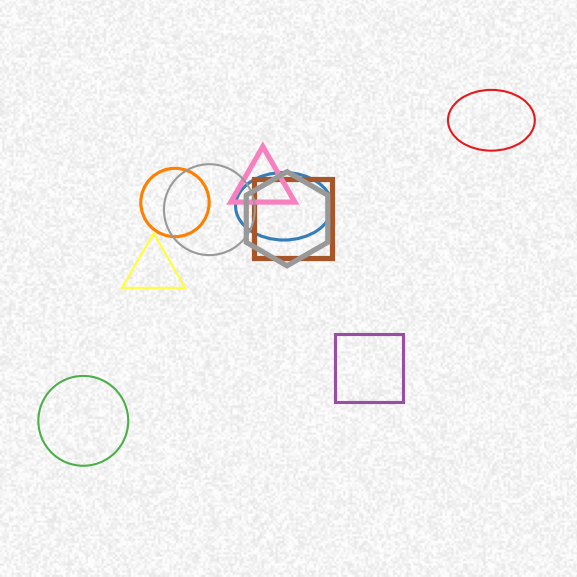[{"shape": "oval", "thickness": 1, "radius": 0.38, "center": [0.851, 0.791]}, {"shape": "oval", "thickness": 1.5, "radius": 0.42, "center": [0.491, 0.642]}, {"shape": "circle", "thickness": 1, "radius": 0.39, "center": [0.144, 0.27]}, {"shape": "square", "thickness": 1.5, "radius": 0.29, "center": [0.638, 0.361]}, {"shape": "circle", "thickness": 1.5, "radius": 0.3, "center": [0.303, 0.648]}, {"shape": "triangle", "thickness": 1, "radius": 0.31, "center": [0.266, 0.532]}, {"shape": "square", "thickness": 2.5, "radius": 0.34, "center": [0.507, 0.621]}, {"shape": "triangle", "thickness": 2.5, "radius": 0.32, "center": [0.455, 0.681]}, {"shape": "hexagon", "thickness": 2.5, "radius": 0.41, "center": [0.497, 0.62]}, {"shape": "circle", "thickness": 1, "radius": 0.39, "center": [0.363, 0.636]}]